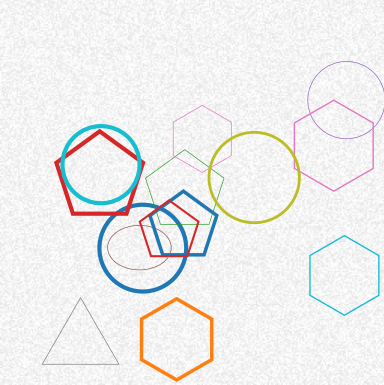[{"shape": "pentagon", "thickness": 2.5, "radius": 0.46, "center": [0.476, 0.412]}, {"shape": "circle", "thickness": 3, "radius": 0.56, "center": [0.371, 0.355]}, {"shape": "hexagon", "thickness": 2.5, "radius": 0.53, "center": [0.459, 0.118]}, {"shape": "pentagon", "thickness": 0.5, "radius": 0.54, "center": [0.48, 0.504]}, {"shape": "pentagon", "thickness": 3, "radius": 0.59, "center": [0.259, 0.541]}, {"shape": "pentagon", "thickness": 1.5, "radius": 0.4, "center": [0.439, 0.399]}, {"shape": "circle", "thickness": 0.5, "radius": 0.5, "center": [0.9, 0.74]}, {"shape": "oval", "thickness": 0.5, "radius": 0.41, "center": [0.362, 0.357]}, {"shape": "hexagon", "thickness": 1, "radius": 0.59, "center": [0.867, 0.622]}, {"shape": "hexagon", "thickness": 0.5, "radius": 0.44, "center": [0.525, 0.639]}, {"shape": "triangle", "thickness": 0.5, "radius": 0.58, "center": [0.209, 0.111]}, {"shape": "circle", "thickness": 2, "radius": 0.59, "center": [0.66, 0.539]}, {"shape": "hexagon", "thickness": 1, "radius": 0.52, "center": [0.895, 0.285]}, {"shape": "circle", "thickness": 3, "radius": 0.5, "center": [0.262, 0.572]}]